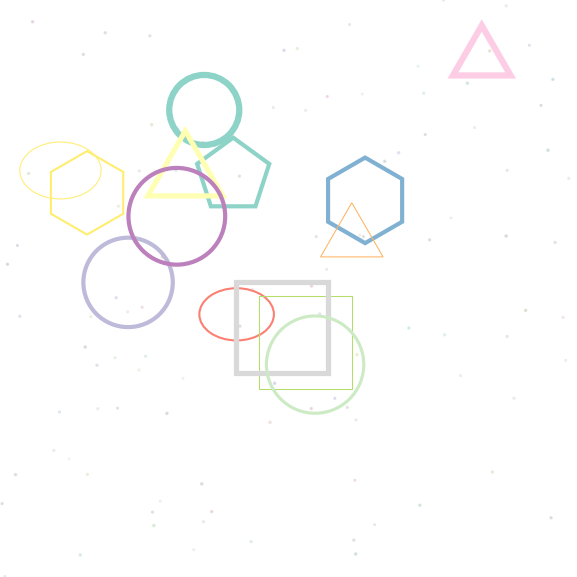[{"shape": "circle", "thickness": 3, "radius": 0.3, "center": [0.354, 0.809]}, {"shape": "pentagon", "thickness": 2, "radius": 0.33, "center": [0.404, 0.695]}, {"shape": "triangle", "thickness": 2.5, "radius": 0.37, "center": [0.321, 0.697]}, {"shape": "circle", "thickness": 2, "radius": 0.39, "center": [0.222, 0.51]}, {"shape": "oval", "thickness": 1, "radius": 0.32, "center": [0.41, 0.455]}, {"shape": "hexagon", "thickness": 2, "radius": 0.37, "center": [0.632, 0.652]}, {"shape": "triangle", "thickness": 0.5, "radius": 0.31, "center": [0.609, 0.586]}, {"shape": "square", "thickness": 0.5, "radius": 0.41, "center": [0.529, 0.406]}, {"shape": "triangle", "thickness": 3, "radius": 0.29, "center": [0.834, 0.897]}, {"shape": "square", "thickness": 2.5, "radius": 0.39, "center": [0.489, 0.431]}, {"shape": "circle", "thickness": 2, "radius": 0.42, "center": [0.306, 0.625]}, {"shape": "circle", "thickness": 1.5, "radius": 0.42, "center": [0.546, 0.368]}, {"shape": "hexagon", "thickness": 1, "radius": 0.36, "center": [0.151, 0.665]}, {"shape": "oval", "thickness": 0.5, "radius": 0.35, "center": [0.105, 0.704]}]